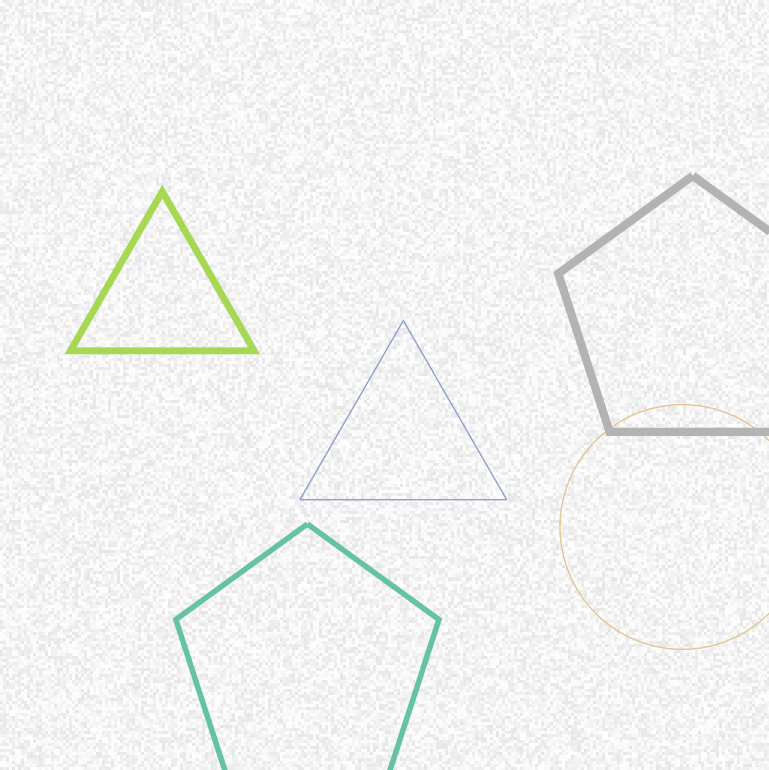[{"shape": "pentagon", "thickness": 2, "radius": 0.9, "center": [0.399, 0.14]}, {"shape": "triangle", "thickness": 0.5, "radius": 0.78, "center": [0.524, 0.429]}, {"shape": "triangle", "thickness": 2.5, "radius": 0.69, "center": [0.211, 0.613]}, {"shape": "circle", "thickness": 0.5, "radius": 0.79, "center": [0.886, 0.316]}, {"shape": "pentagon", "thickness": 3, "radius": 0.92, "center": [0.9, 0.588]}]